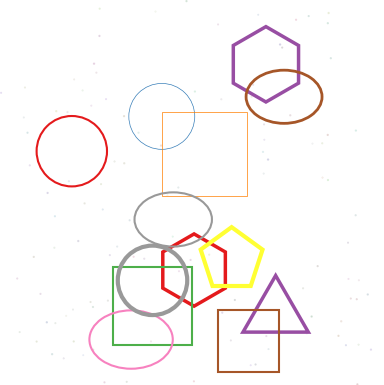[{"shape": "circle", "thickness": 1.5, "radius": 0.46, "center": [0.187, 0.607]}, {"shape": "hexagon", "thickness": 2.5, "radius": 0.47, "center": [0.504, 0.299]}, {"shape": "circle", "thickness": 0.5, "radius": 0.43, "center": [0.42, 0.698]}, {"shape": "square", "thickness": 1.5, "radius": 0.51, "center": [0.395, 0.205]}, {"shape": "hexagon", "thickness": 2.5, "radius": 0.49, "center": [0.691, 0.833]}, {"shape": "triangle", "thickness": 2.5, "radius": 0.49, "center": [0.716, 0.186]}, {"shape": "square", "thickness": 0.5, "radius": 0.55, "center": [0.531, 0.601]}, {"shape": "pentagon", "thickness": 3, "radius": 0.42, "center": [0.602, 0.326]}, {"shape": "oval", "thickness": 2, "radius": 0.49, "center": [0.738, 0.749]}, {"shape": "square", "thickness": 1.5, "radius": 0.4, "center": [0.645, 0.114]}, {"shape": "oval", "thickness": 1.5, "radius": 0.54, "center": [0.341, 0.118]}, {"shape": "circle", "thickness": 3, "radius": 0.45, "center": [0.396, 0.272]}, {"shape": "oval", "thickness": 1.5, "radius": 0.5, "center": [0.45, 0.43]}]